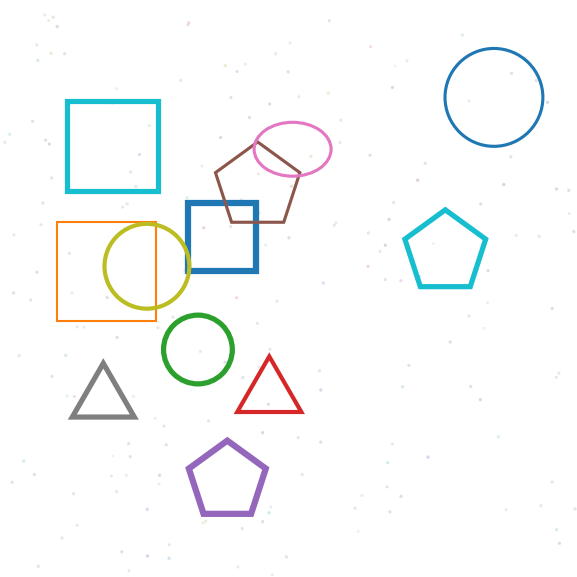[{"shape": "square", "thickness": 3, "radius": 0.3, "center": [0.384, 0.589]}, {"shape": "circle", "thickness": 1.5, "radius": 0.42, "center": [0.855, 0.83]}, {"shape": "square", "thickness": 1, "radius": 0.43, "center": [0.184, 0.529]}, {"shape": "circle", "thickness": 2.5, "radius": 0.3, "center": [0.343, 0.394]}, {"shape": "triangle", "thickness": 2, "radius": 0.32, "center": [0.466, 0.318]}, {"shape": "pentagon", "thickness": 3, "radius": 0.35, "center": [0.394, 0.166]}, {"shape": "pentagon", "thickness": 1.5, "radius": 0.38, "center": [0.446, 0.676]}, {"shape": "oval", "thickness": 1.5, "radius": 0.33, "center": [0.507, 0.741]}, {"shape": "triangle", "thickness": 2.5, "radius": 0.31, "center": [0.179, 0.308]}, {"shape": "circle", "thickness": 2, "radius": 0.37, "center": [0.254, 0.538]}, {"shape": "square", "thickness": 2.5, "radius": 0.39, "center": [0.195, 0.747]}, {"shape": "pentagon", "thickness": 2.5, "radius": 0.37, "center": [0.771, 0.562]}]